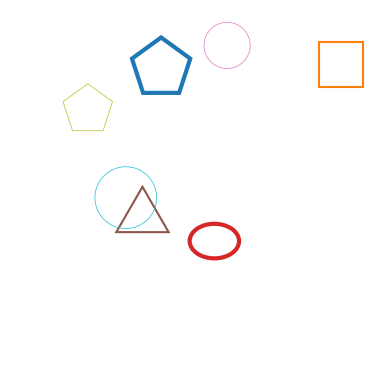[{"shape": "pentagon", "thickness": 3, "radius": 0.4, "center": [0.418, 0.823]}, {"shape": "square", "thickness": 1.5, "radius": 0.29, "center": [0.885, 0.832]}, {"shape": "oval", "thickness": 3, "radius": 0.32, "center": [0.557, 0.374]}, {"shape": "triangle", "thickness": 1.5, "radius": 0.39, "center": [0.37, 0.436]}, {"shape": "circle", "thickness": 0.5, "radius": 0.3, "center": [0.59, 0.882]}, {"shape": "pentagon", "thickness": 0.5, "radius": 0.34, "center": [0.228, 0.715]}, {"shape": "circle", "thickness": 0.5, "radius": 0.4, "center": [0.327, 0.487]}]